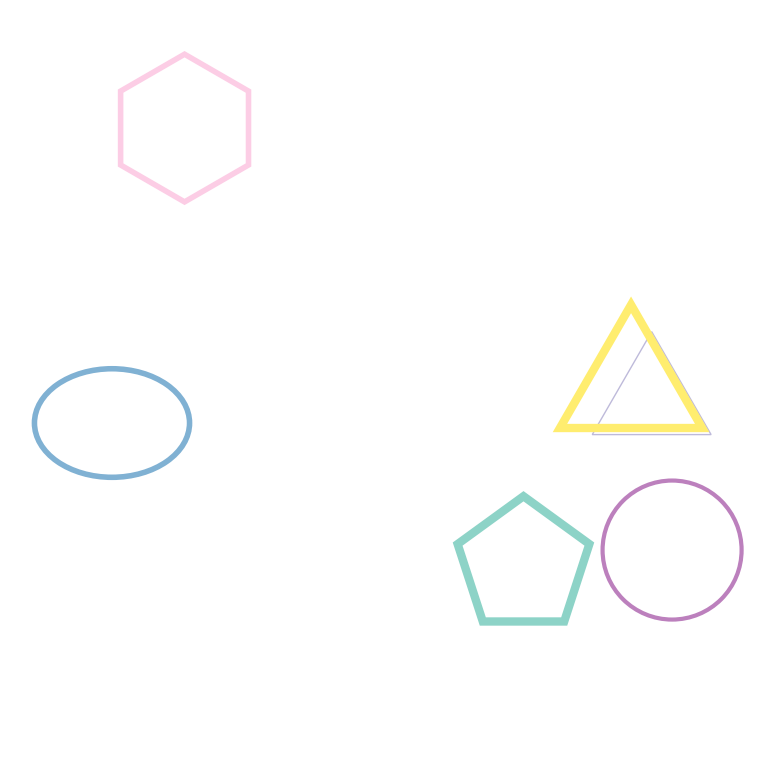[{"shape": "pentagon", "thickness": 3, "radius": 0.45, "center": [0.68, 0.266]}, {"shape": "triangle", "thickness": 0.5, "radius": 0.45, "center": [0.846, 0.48]}, {"shape": "oval", "thickness": 2, "radius": 0.5, "center": [0.145, 0.451]}, {"shape": "hexagon", "thickness": 2, "radius": 0.48, "center": [0.24, 0.834]}, {"shape": "circle", "thickness": 1.5, "radius": 0.45, "center": [0.873, 0.286]}, {"shape": "triangle", "thickness": 3, "radius": 0.53, "center": [0.82, 0.497]}]